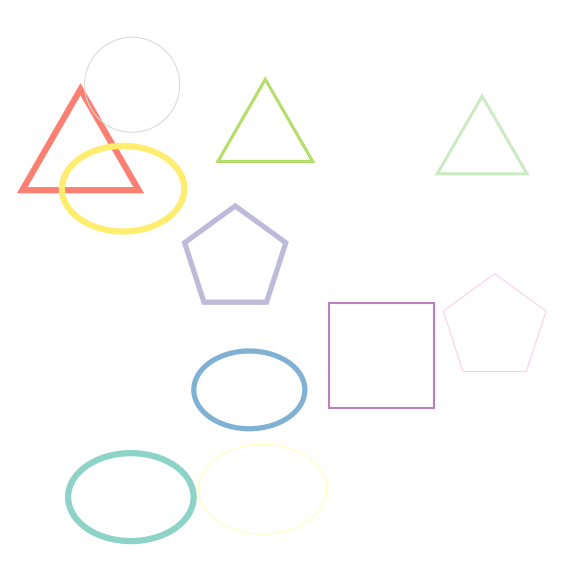[{"shape": "oval", "thickness": 3, "radius": 0.54, "center": [0.227, 0.138]}, {"shape": "oval", "thickness": 0.5, "radius": 0.56, "center": [0.455, 0.152]}, {"shape": "pentagon", "thickness": 2.5, "radius": 0.46, "center": [0.407, 0.55]}, {"shape": "triangle", "thickness": 3, "radius": 0.58, "center": [0.139, 0.728]}, {"shape": "oval", "thickness": 2.5, "radius": 0.48, "center": [0.432, 0.324]}, {"shape": "triangle", "thickness": 1.5, "radius": 0.47, "center": [0.459, 0.767]}, {"shape": "pentagon", "thickness": 0.5, "radius": 0.47, "center": [0.857, 0.432]}, {"shape": "circle", "thickness": 0.5, "radius": 0.41, "center": [0.229, 0.852]}, {"shape": "square", "thickness": 1, "radius": 0.46, "center": [0.66, 0.383]}, {"shape": "triangle", "thickness": 1.5, "radius": 0.45, "center": [0.835, 0.743]}, {"shape": "oval", "thickness": 3, "radius": 0.53, "center": [0.213, 0.672]}]